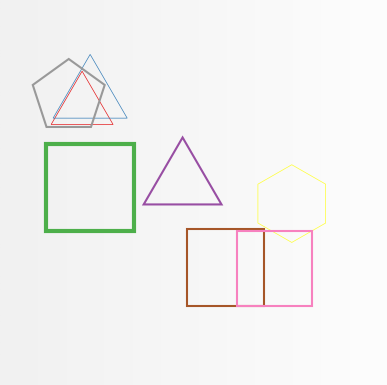[{"shape": "triangle", "thickness": 0.5, "radius": 0.46, "center": [0.212, 0.723]}, {"shape": "triangle", "thickness": 0.5, "radius": 0.55, "center": [0.233, 0.748]}, {"shape": "square", "thickness": 3, "radius": 0.57, "center": [0.233, 0.513]}, {"shape": "triangle", "thickness": 1.5, "radius": 0.58, "center": [0.471, 0.527]}, {"shape": "hexagon", "thickness": 0.5, "radius": 0.5, "center": [0.753, 0.471]}, {"shape": "square", "thickness": 1.5, "radius": 0.5, "center": [0.582, 0.306]}, {"shape": "square", "thickness": 1.5, "radius": 0.48, "center": [0.708, 0.303]}, {"shape": "pentagon", "thickness": 1.5, "radius": 0.49, "center": [0.177, 0.749]}]